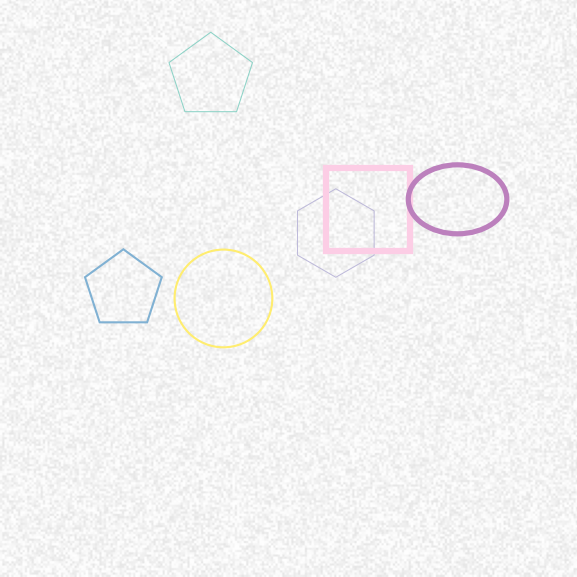[{"shape": "pentagon", "thickness": 0.5, "radius": 0.38, "center": [0.365, 0.867]}, {"shape": "hexagon", "thickness": 0.5, "radius": 0.38, "center": [0.582, 0.596]}, {"shape": "pentagon", "thickness": 1, "radius": 0.35, "center": [0.214, 0.498]}, {"shape": "square", "thickness": 3, "radius": 0.36, "center": [0.637, 0.637]}, {"shape": "oval", "thickness": 2.5, "radius": 0.43, "center": [0.792, 0.654]}, {"shape": "circle", "thickness": 1, "radius": 0.42, "center": [0.387, 0.482]}]